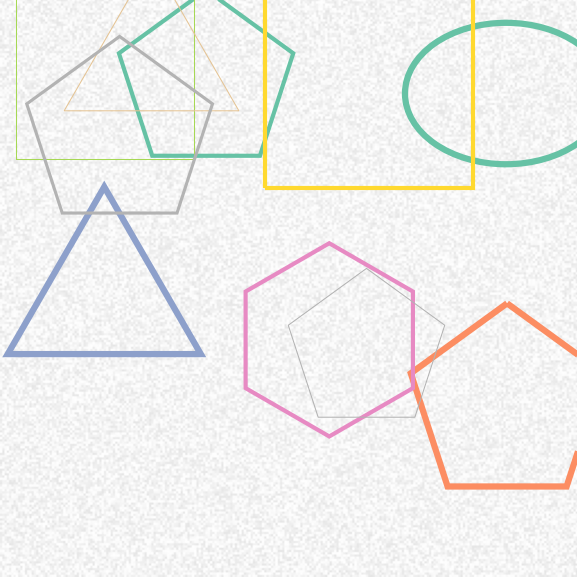[{"shape": "pentagon", "thickness": 2, "radius": 0.79, "center": [0.357, 0.858]}, {"shape": "oval", "thickness": 3, "radius": 0.87, "center": [0.876, 0.837]}, {"shape": "pentagon", "thickness": 3, "radius": 0.88, "center": [0.878, 0.299]}, {"shape": "triangle", "thickness": 3, "radius": 0.97, "center": [0.181, 0.483]}, {"shape": "hexagon", "thickness": 2, "radius": 0.84, "center": [0.57, 0.411]}, {"shape": "square", "thickness": 0.5, "radius": 0.77, "center": [0.181, 0.879]}, {"shape": "square", "thickness": 2, "radius": 0.9, "center": [0.639, 0.853]}, {"shape": "triangle", "thickness": 0.5, "radius": 0.87, "center": [0.262, 0.895]}, {"shape": "pentagon", "thickness": 1.5, "radius": 0.85, "center": [0.207, 0.767]}, {"shape": "pentagon", "thickness": 0.5, "radius": 0.71, "center": [0.635, 0.392]}]